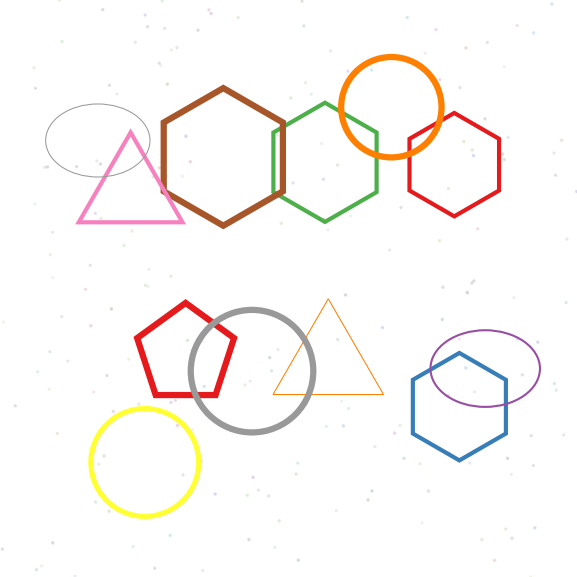[{"shape": "pentagon", "thickness": 3, "radius": 0.44, "center": [0.321, 0.386]}, {"shape": "hexagon", "thickness": 2, "radius": 0.45, "center": [0.787, 0.714]}, {"shape": "hexagon", "thickness": 2, "radius": 0.47, "center": [0.795, 0.295]}, {"shape": "hexagon", "thickness": 2, "radius": 0.52, "center": [0.563, 0.718]}, {"shape": "oval", "thickness": 1, "radius": 0.47, "center": [0.84, 0.361]}, {"shape": "triangle", "thickness": 0.5, "radius": 0.55, "center": [0.568, 0.371]}, {"shape": "circle", "thickness": 3, "radius": 0.43, "center": [0.678, 0.813]}, {"shape": "circle", "thickness": 2.5, "radius": 0.47, "center": [0.251, 0.198]}, {"shape": "hexagon", "thickness": 3, "radius": 0.6, "center": [0.387, 0.727]}, {"shape": "triangle", "thickness": 2, "radius": 0.52, "center": [0.226, 0.666]}, {"shape": "oval", "thickness": 0.5, "radius": 0.45, "center": [0.169, 0.756]}, {"shape": "circle", "thickness": 3, "radius": 0.53, "center": [0.436, 0.356]}]